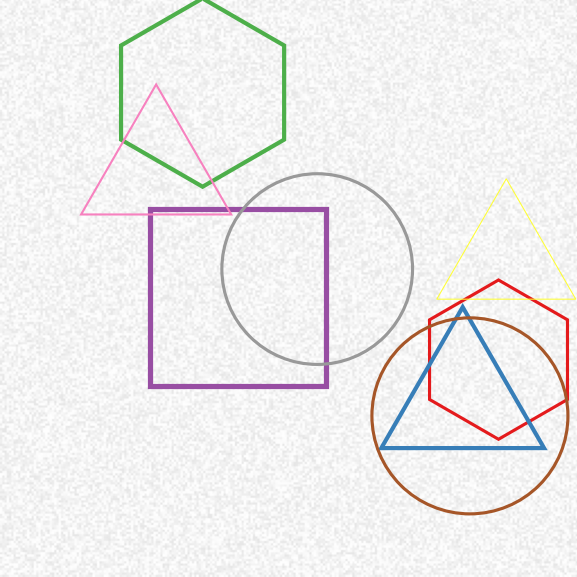[{"shape": "hexagon", "thickness": 1.5, "radius": 0.69, "center": [0.863, 0.376]}, {"shape": "triangle", "thickness": 2, "radius": 0.81, "center": [0.801, 0.305]}, {"shape": "hexagon", "thickness": 2, "radius": 0.82, "center": [0.351, 0.839]}, {"shape": "square", "thickness": 2.5, "radius": 0.77, "center": [0.412, 0.484]}, {"shape": "triangle", "thickness": 0.5, "radius": 0.69, "center": [0.877, 0.551]}, {"shape": "circle", "thickness": 1.5, "radius": 0.85, "center": [0.814, 0.279]}, {"shape": "triangle", "thickness": 1, "radius": 0.75, "center": [0.27, 0.703]}, {"shape": "circle", "thickness": 1.5, "radius": 0.83, "center": [0.549, 0.533]}]